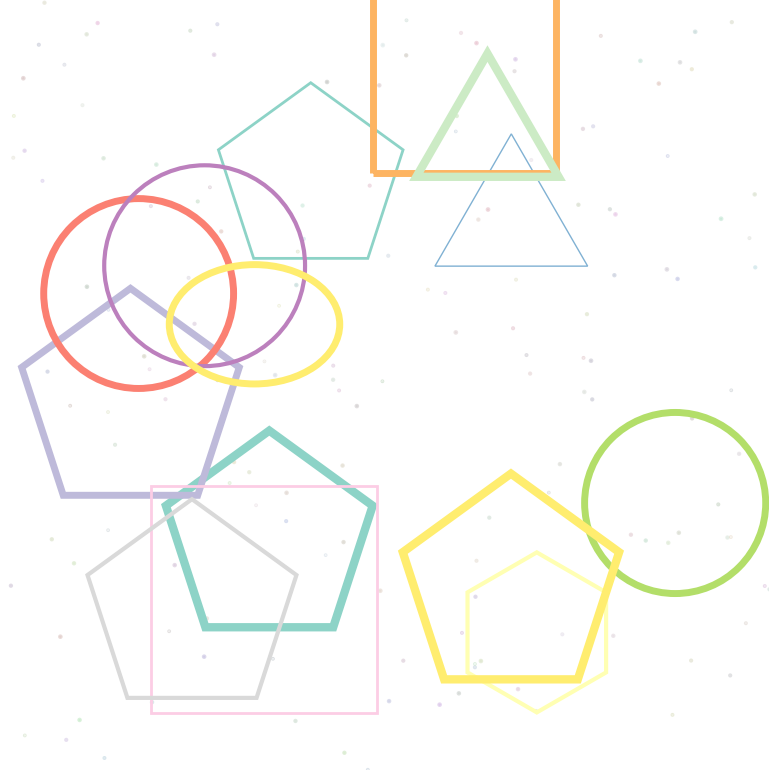[{"shape": "pentagon", "thickness": 1, "radius": 0.63, "center": [0.404, 0.766]}, {"shape": "pentagon", "thickness": 3, "radius": 0.71, "center": [0.35, 0.3]}, {"shape": "hexagon", "thickness": 1.5, "radius": 0.52, "center": [0.697, 0.179]}, {"shape": "pentagon", "thickness": 2.5, "radius": 0.74, "center": [0.169, 0.477]}, {"shape": "circle", "thickness": 2.5, "radius": 0.62, "center": [0.18, 0.619]}, {"shape": "triangle", "thickness": 0.5, "radius": 0.57, "center": [0.664, 0.712]}, {"shape": "square", "thickness": 2.5, "radius": 0.59, "center": [0.603, 0.893]}, {"shape": "circle", "thickness": 2.5, "radius": 0.59, "center": [0.877, 0.347]}, {"shape": "square", "thickness": 1, "radius": 0.74, "center": [0.343, 0.221]}, {"shape": "pentagon", "thickness": 1.5, "radius": 0.71, "center": [0.249, 0.209]}, {"shape": "circle", "thickness": 1.5, "radius": 0.65, "center": [0.266, 0.655]}, {"shape": "triangle", "thickness": 3, "radius": 0.53, "center": [0.633, 0.824]}, {"shape": "pentagon", "thickness": 3, "radius": 0.74, "center": [0.664, 0.237]}, {"shape": "oval", "thickness": 2.5, "radius": 0.55, "center": [0.331, 0.579]}]